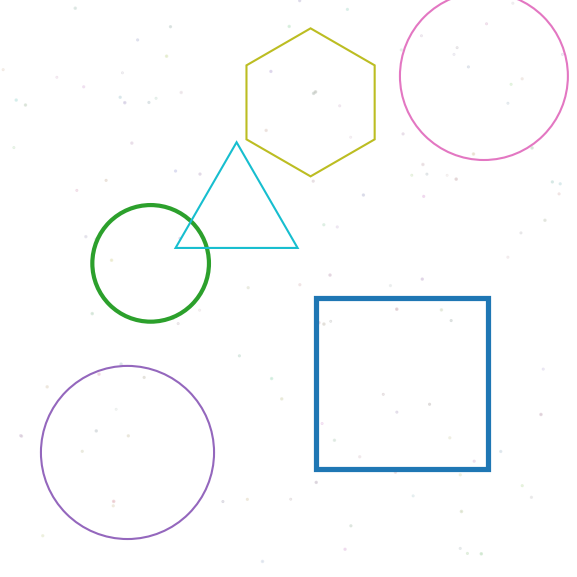[{"shape": "square", "thickness": 2.5, "radius": 0.74, "center": [0.695, 0.335]}, {"shape": "circle", "thickness": 2, "radius": 0.5, "center": [0.261, 0.543]}, {"shape": "circle", "thickness": 1, "radius": 0.75, "center": [0.221, 0.216]}, {"shape": "circle", "thickness": 1, "radius": 0.73, "center": [0.838, 0.867]}, {"shape": "hexagon", "thickness": 1, "radius": 0.64, "center": [0.538, 0.822]}, {"shape": "triangle", "thickness": 1, "radius": 0.61, "center": [0.41, 0.631]}]